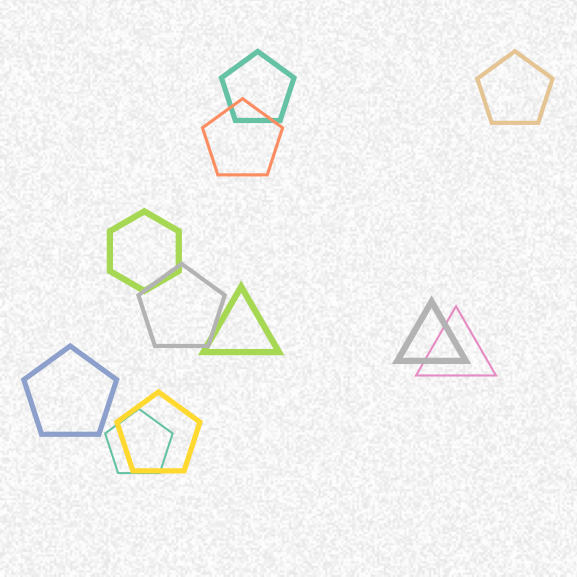[{"shape": "pentagon", "thickness": 1, "radius": 0.31, "center": [0.241, 0.23]}, {"shape": "pentagon", "thickness": 2.5, "radius": 0.33, "center": [0.446, 0.844]}, {"shape": "pentagon", "thickness": 1.5, "radius": 0.36, "center": [0.42, 0.755]}, {"shape": "pentagon", "thickness": 2.5, "radius": 0.42, "center": [0.122, 0.315]}, {"shape": "triangle", "thickness": 1, "radius": 0.4, "center": [0.79, 0.389]}, {"shape": "triangle", "thickness": 3, "radius": 0.38, "center": [0.418, 0.427]}, {"shape": "hexagon", "thickness": 3, "radius": 0.34, "center": [0.25, 0.564]}, {"shape": "pentagon", "thickness": 2.5, "radius": 0.38, "center": [0.274, 0.245]}, {"shape": "pentagon", "thickness": 2, "radius": 0.34, "center": [0.892, 0.842]}, {"shape": "pentagon", "thickness": 2, "radius": 0.39, "center": [0.314, 0.464]}, {"shape": "triangle", "thickness": 3, "radius": 0.34, "center": [0.747, 0.409]}]